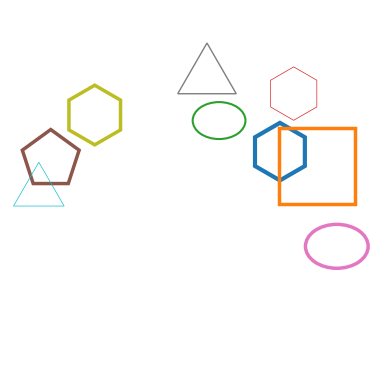[{"shape": "hexagon", "thickness": 3, "radius": 0.37, "center": [0.727, 0.606]}, {"shape": "square", "thickness": 2.5, "radius": 0.49, "center": [0.823, 0.568]}, {"shape": "oval", "thickness": 1.5, "radius": 0.34, "center": [0.569, 0.687]}, {"shape": "hexagon", "thickness": 0.5, "radius": 0.35, "center": [0.763, 0.757]}, {"shape": "pentagon", "thickness": 2.5, "radius": 0.39, "center": [0.132, 0.586]}, {"shape": "oval", "thickness": 2.5, "radius": 0.41, "center": [0.875, 0.36]}, {"shape": "triangle", "thickness": 1, "radius": 0.44, "center": [0.538, 0.8]}, {"shape": "hexagon", "thickness": 2.5, "radius": 0.39, "center": [0.246, 0.701]}, {"shape": "triangle", "thickness": 0.5, "radius": 0.38, "center": [0.101, 0.503]}]